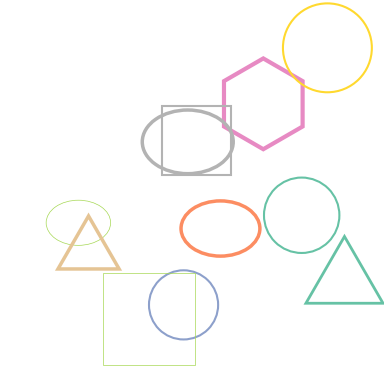[{"shape": "circle", "thickness": 1.5, "radius": 0.49, "center": [0.784, 0.441]}, {"shape": "triangle", "thickness": 2, "radius": 0.58, "center": [0.895, 0.27]}, {"shape": "oval", "thickness": 2.5, "radius": 0.51, "center": [0.573, 0.406]}, {"shape": "circle", "thickness": 1.5, "radius": 0.45, "center": [0.477, 0.208]}, {"shape": "hexagon", "thickness": 3, "radius": 0.59, "center": [0.684, 0.73]}, {"shape": "oval", "thickness": 0.5, "radius": 0.42, "center": [0.204, 0.421]}, {"shape": "square", "thickness": 0.5, "radius": 0.6, "center": [0.386, 0.171]}, {"shape": "circle", "thickness": 1.5, "radius": 0.58, "center": [0.85, 0.876]}, {"shape": "triangle", "thickness": 2.5, "radius": 0.46, "center": [0.23, 0.347]}, {"shape": "oval", "thickness": 2.5, "radius": 0.59, "center": [0.488, 0.632]}, {"shape": "square", "thickness": 1.5, "radius": 0.45, "center": [0.51, 0.635]}]